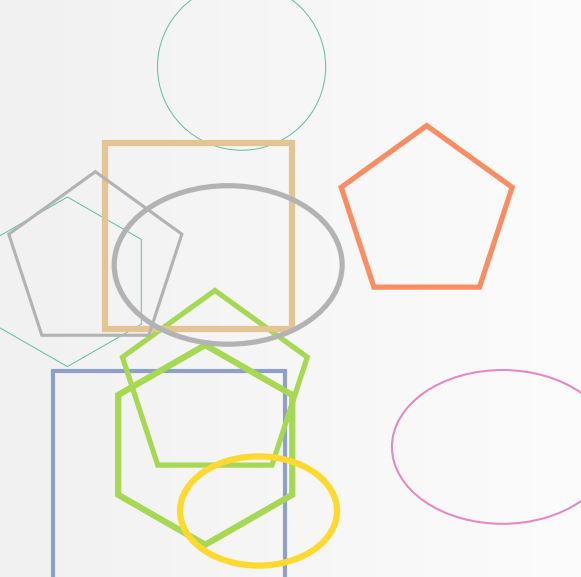[{"shape": "circle", "thickness": 0.5, "radius": 0.72, "center": [0.416, 0.884]}, {"shape": "hexagon", "thickness": 0.5, "radius": 0.73, "center": [0.116, 0.511]}, {"shape": "pentagon", "thickness": 2.5, "radius": 0.77, "center": [0.734, 0.627]}, {"shape": "square", "thickness": 2, "radius": 1.0, "center": [0.291, 0.158]}, {"shape": "oval", "thickness": 1, "radius": 0.95, "center": [0.864, 0.225]}, {"shape": "pentagon", "thickness": 2.5, "radius": 0.84, "center": [0.37, 0.329]}, {"shape": "hexagon", "thickness": 3, "radius": 0.86, "center": [0.353, 0.229]}, {"shape": "oval", "thickness": 3, "radius": 0.68, "center": [0.445, 0.114]}, {"shape": "square", "thickness": 3, "radius": 0.8, "center": [0.342, 0.59]}, {"shape": "oval", "thickness": 2.5, "radius": 0.98, "center": [0.393, 0.54]}, {"shape": "pentagon", "thickness": 1.5, "radius": 0.78, "center": [0.164, 0.545]}]